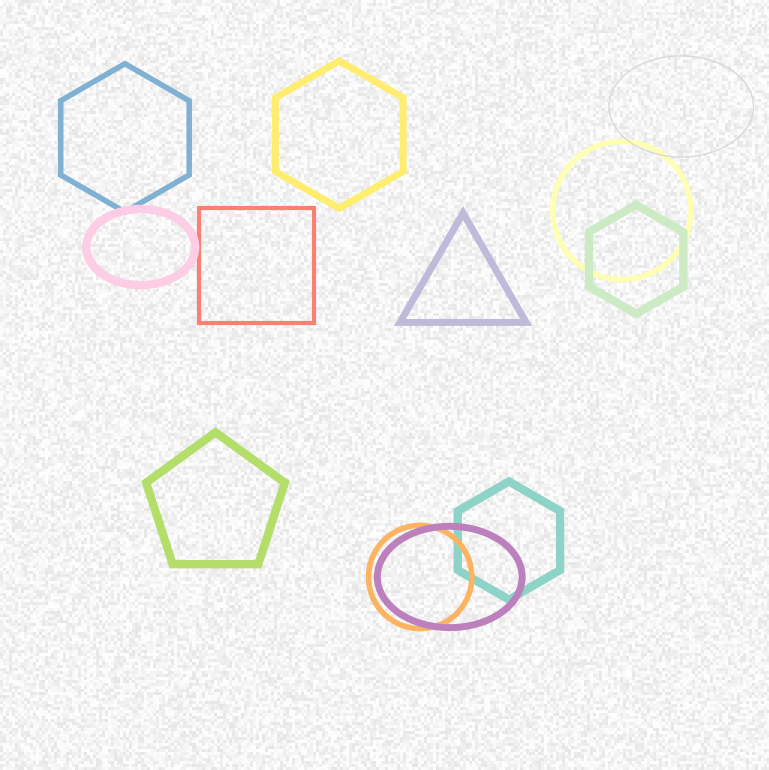[{"shape": "hexagon", "thickness": 3, "radius": 0.38, "center": [0.661, 0.298]}, {"shape": "circle", "thickness": 2, "radius": 0.45, "center": [0.808, 0.727]}, {"shape": "triangle", "thickness": 2.5, "radius": 0.47, "center": [0.601, 0.629]}, {"shape": "square", "thickness": 1.5, "radius": 0.37, "center": [0.333, 0.655]}, {"shape": "hexagon", "thickness": 2, "radius": 0.48, "center": [0.162, 0.821]}, {"shape": "circle", "thickness": 2, "radius": 0.34, "center": [0.546, 0.251]}, {"shape": "pentagon", "thickness": 3, "radius": 0.47, "center": [0.28, 0.344]}, {"shape": "oval", "thickness": 3, "radius": 0.35, "center": [0.183, 0.679]}, {"shape": "oval", "thickness": 0.5, "radius": 0.47, "center": [0.885, 0.862]}, {"shape": "oval", "thickness": 2.5, "radius": 0.47, "center": [0.584, 0.251]}, {"shape": "hexagon", "thickness": 3, "radius": 0.35, "center": [0.826, 0.663]}, {"shape": "hexagon", "thickness": 2.5, "radius": 0.48, "center": [0.441, 0.825]}]